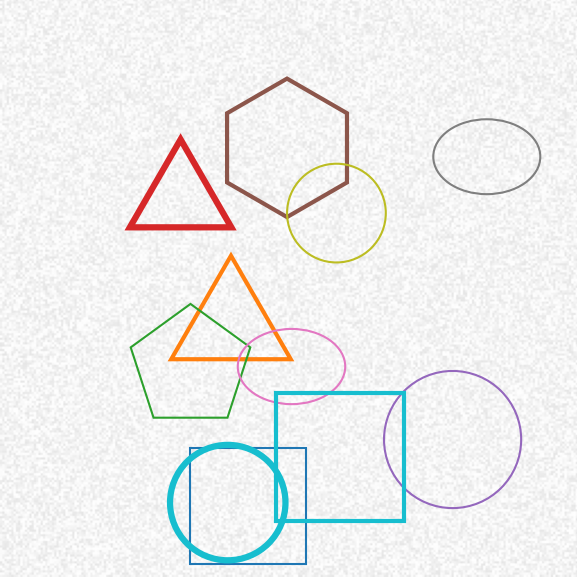[{"shape": "square", "thickness": 1, "radius": 0.5, "center": [0.43, 0.123]}, {"shape": "triangle", "thickness": 2, "radius": 0.6, "center": [0.4, 0.437]}, {"shape": "pentagon", "thickness": 1, "radius": 0.54, "center": [0.33, 0.364]}, {"shape": "triangle", "thickness": 3, "radius": 0.51, "center": [0.313, 0.656]}, {"shape": "circle", "thickness": 1, "radius": 0.59, "center": [0.784, 0.238]}, {"shape": "hexagon", "thickness": 2, "radius": 0.6, "center": [0.497, 0.743]}, {"shape": "oval", "thickness": 1, "radius": 0.47, "center": [0.505, 0.364]}, {"shape": "oval", "thickness": 1, "radius": 0.46, "center": [0.843, 0.728]}, {"shape": "circle", "thickness": 1, "radius": 0.43, "center": [0.583, 0.63]}, {"shape": "square", "thickness": 2, "radius": 0.55, "center": [0.589, 0.208]}, {"shape": "circle", "thickness": 3, "radius": 0.5, "center": [0.394, 0.129]}]